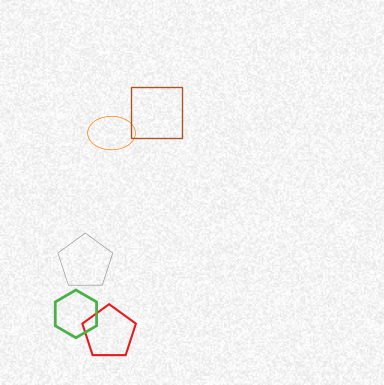[{"shape": "pentagon", "thickness": 1.5, "radius": 0.37, "center": [0.283, 0.137]}, {"shape": "hexagon", "thickness": 2, "radius": 0.31, "center": [0.197, 0.185]}, {"shape": "oval", "thickness": 0.5, "radius": 0.31, "center": [0.29, 0.654]}, {"shape": "square", "thickness": 1, "radius": 0.33, "center": [0.406, 0.708]}, {"shape": "pentagon", "thickness": 0.5, "radius": 0.37, "center": [0.222, 0.32]}]